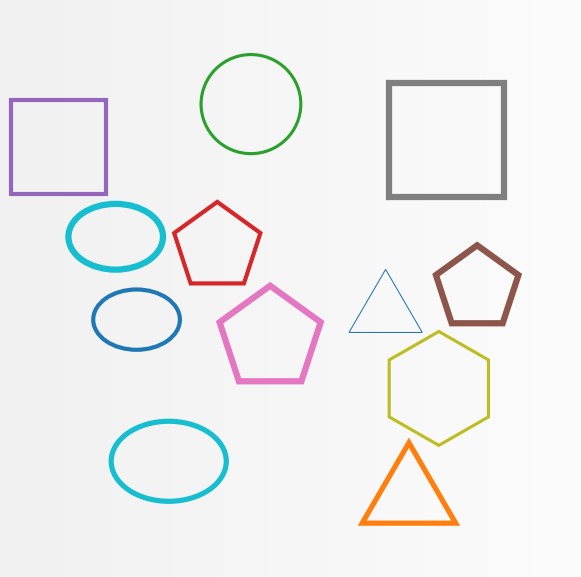[{"shape": "oval", "thickness": 2, "radius": 0.37, "center": [0.235, 0.446]}, {"shape": "triangle", "thickness": 0.5, "radius": 0.36, "center": [0.663, 0.46]}, {"shape": "triangle", "thickness": 2.5, "radius": 0.46, "center": [0.704, 0.14]}, {"shape": "circle", "thickness": 1.5, "radius": 0.43, "center": [0.432, 0.819]}, {"shape": "pentagon", "thickness": 2, "radius": 0.39, "center": [0.374, 0.571]}, {"shape": "square", "thickness": 2, "radius": 0.41, "center": [0.101, 0.745]}, {"shape": "pentagon", "thickness": 3, "radius": 0.37, "center": [0.821, 0.5]}, {"shape": "pentagon", "thickness": 3, "radius": 0.46, "center": [0.465, 0.413]}, {"shape": "square", "thickness": 3, "radius": 0.5, "center": [0.768, 0.757]}, {"shape": "hexagon", "thickness": 1.5, "radius": 0.49, "center": [0.755, 0.327]}, {"shape": "oval", "thickness": 2.5, "radius": 0.49, "center": [0.29, 0.2]}, {"shape": "oval", "thickness": 3, "radius": 0.41, "center": [0.199, 0.589]}]